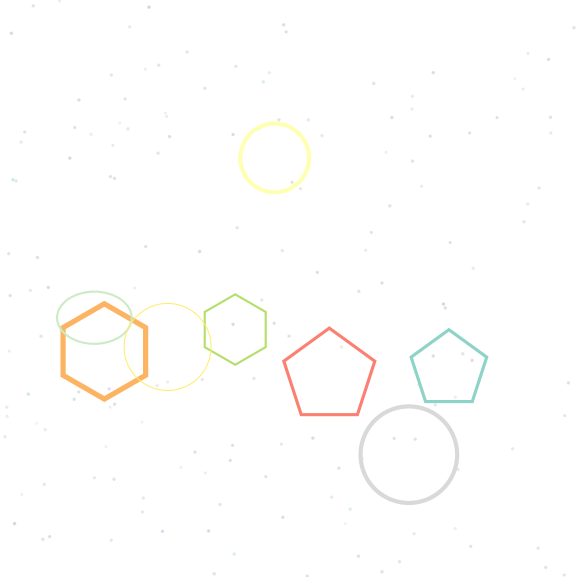[{"shape": "pentagon", "thickness": 1.5, "radius": 0.34, "center": [0.777, 0.359]}, {"shape": "circle", "thickness": 2, "radius": 0.3, "center": [0.476, 0.726]}, {"shape": "pentagon", "thickness": 1.5, "radius": 0.41, "center": [0.57, 0.348]}, {"shape": "hexagon", "thickness": 2.5, "radius": 0.41, "center": [0.181, 0.391]}, {"shape": "hexagon", "thickness": 1, "radius": 0.3, "center": [0.407, 0.429]}, {"shape": "circle", "thickness": 2, "radius": 0.42, "center": [0.708, 0.212]}, {"shape": "oval", "thickness": 1, "radius": 0.32, "center": [0.163, 0.449]}, {"shape": "circle", "thickness": 0.5, "radius": 0.38, "center": [0.29, 0.398]}]